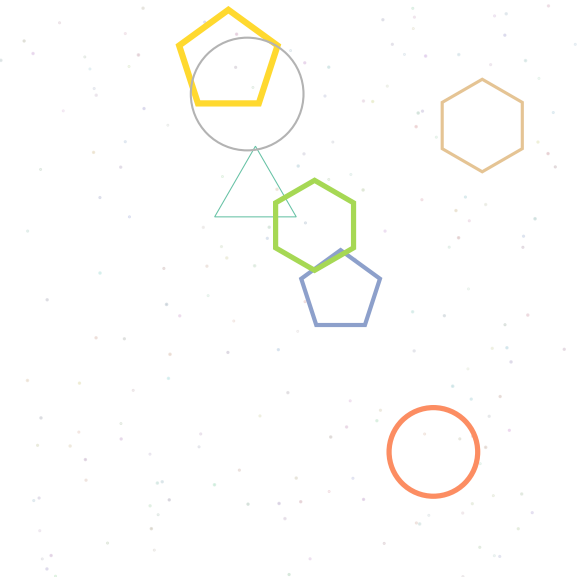[{"shape": "triangle", "thickness": 0.5, "radius": 0.41, "center": [0.442, 0.664]}, {"shape": "circle", "thickness": 2.5, "radius": 0.38, "center": [0.75, 0.217]}, {"shape": "pentagon", "thickness": 2, "radius": 0.36, "center": [0.59, 0.494]}, {"shape": "hexagon", "thickness": 2.5, "radius": 0.39, "center": [0.545, 0.609]}, {"shape": "pentagon", "thickness": 3, "radius": 0.45, "center": [0.395, 0.893]}, {"shape": "hexagon", "thickness": 1.5, "radius": 0.4, "center": [0.835, 0.782]}, {"shape": "circle", "thickness": 1, "radius": 0.49, "center": [0.428, 0.836]}]